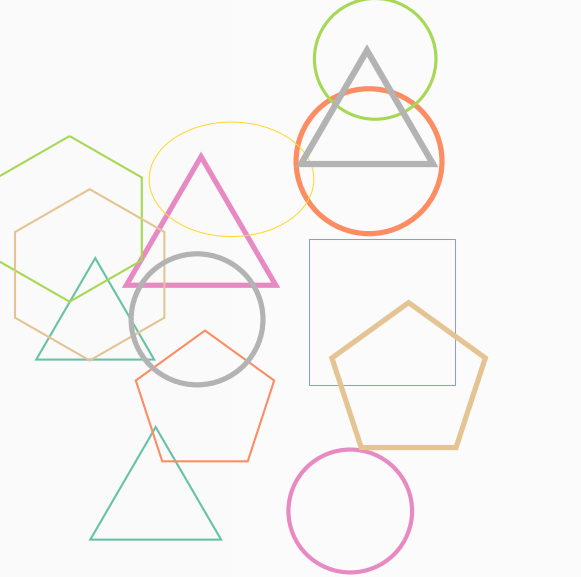[{"shape": "triangle", "thickness": 1, "radius": 0.59, "center": [0.164, 0.435]}, {"shape": "triangle", "thickness": 1, "radius": 0.65, "center": [0.268, 0.13]}, {"shape": "pentagon", "thickness": 1, "radius": 0.63, "center": [0.353, 0.302]}, {"shape": "circle", "thickness": 2.5, "radius": 0.63, "center": [0.635, 0.72]}, {"shape": "square", "thickness": 0.5, "radius": 0.63, "center": [0.657, 0.459]}, {"shape": "circle", "thickness": 2, "radius": 0.53, "center": [0.603, 0.114]}, {"shape": "triangle", "thickness": 2.5, "radius": 0.74, "center": [0.346, 0.579]}, {"shape": "hexagon", "thickness": 1, "radius": 0.72, "center": [0.12, 0.62]}, {"shape": "circle", "thickness": 1.5, "radius": 0.52, "center": [0.645, 0.897]}, {"shape": "oval", "thickness": 0.5, "radius": 0.71, "center": [0.398, 0.689]}, {"shape": "pentagon", "thickness": 2.5, "radius": 0.69, "center": [0.703, 0.336]}, {"shape": "hexagon", "thickness": 1, "radius": 0.74, "center": [0.154, 0.523]}, {"shape": "circle", "thickness": 2.5, "radius": 0.57, "center": [0.339, 0.446]}, {"shape": "triangle", "thickness": 3, "radius": 0.66, "center": [0.631, 0.781]}]